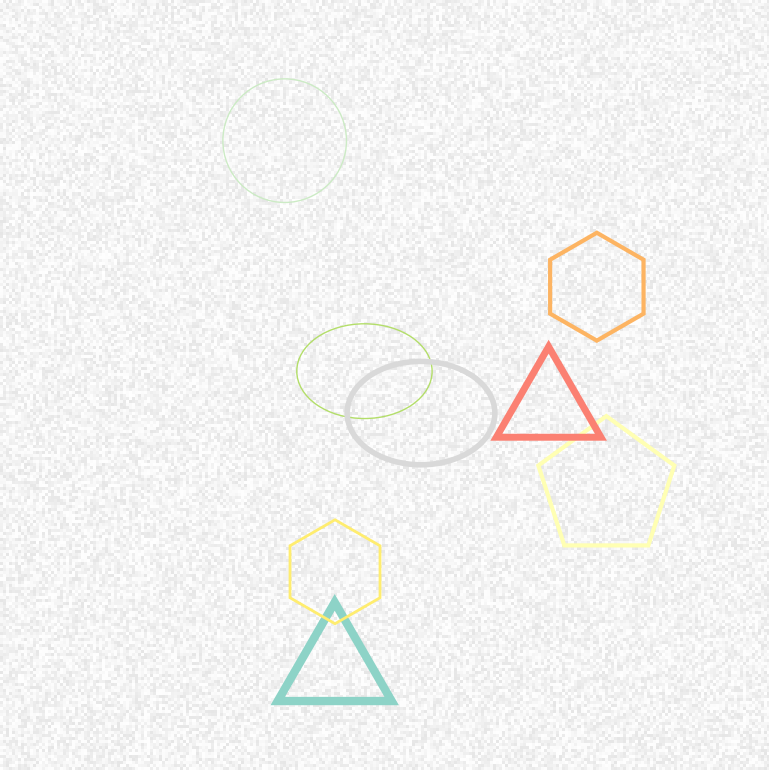[{"shape": "triangle", "thickness": 3, "radius": 0.43, "center": [0.435, 0.132]}, {"shape": "pentagon", "thickness": 1.5, "radius": 0.46, "center": [0.787, 0.367]}, {"shape": "triangle", "thickness": 2.5, "radius": 0.39, "center": [0.713, 0.471]}, {"shape": "hexagon", "thickness": 1.5, "radius": 0.35, "center": [0.775, 0.628]}, {"shape": "oval", "thickness": 0.5, "radius": 0.44, "center": [0.473, 0.518]}, {"shape": "oval", "thickness": 2, "radius": 0.48, "center": [0.547, 0.464]}, {"shape": "circle", "thickness": 0.5, "radius": 0.4, "center": [0.37, 0.817]}, {"shape": "hexagon", "thickness": 1, "radius": 0.34, "center": [0.435, 0.257]}]